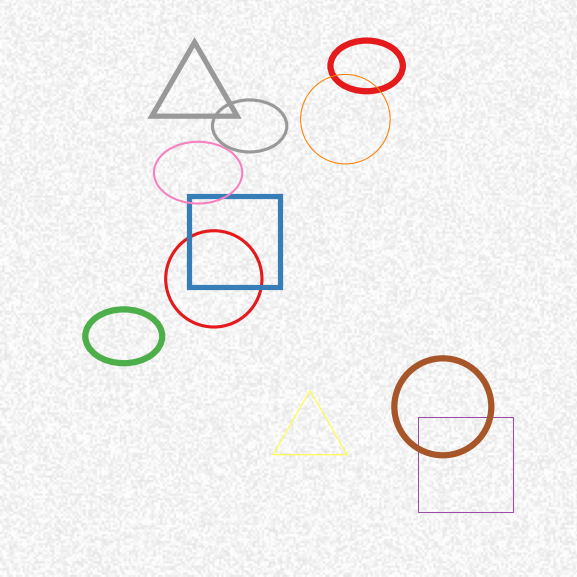[{"shape": "oval", "thickness": 3, "radius": 0.31, "center": [0.635, 0.885]}, {"shape": "circle", "thickness": 1.5, "radius": 0.42, "center": [0.37, 0.516]}, {"shape": "square", "thickness": 2.5, "radius": 0.4, "center": [0.406, 0.581]}, {"shape": "oval", "thickness": 3, "radius": 0.33, "center": [0.214, 0.417]}, {"shape": "square", "thickness": 0.5, "radius": 0.41, "center": [0.806, 0.195]}, {"shape": "circle", "thickness": 0.5, "radius": 0.39, "center": [0.598, 0.793]}, {"shape": "triangle", "thickness": 0.5, "radius": 0.37, "center": [0.537, 0.249]}, {"shape": "circle", "thickness": 3, "radius": 0.42, "center": [0.767, 0.295]}, {"shape": "oval", "thickness": 1, "radius": 0.38, "center": [0.343, 0.7]}, {"shape": "triangle", "thickness": 2.5, "radius": 0.43, "center": [0.337, 0.841]}, {"shape": "oval", "thickness": 1.5, "radius": 0.32, "center": [0.432, 0.781]}]